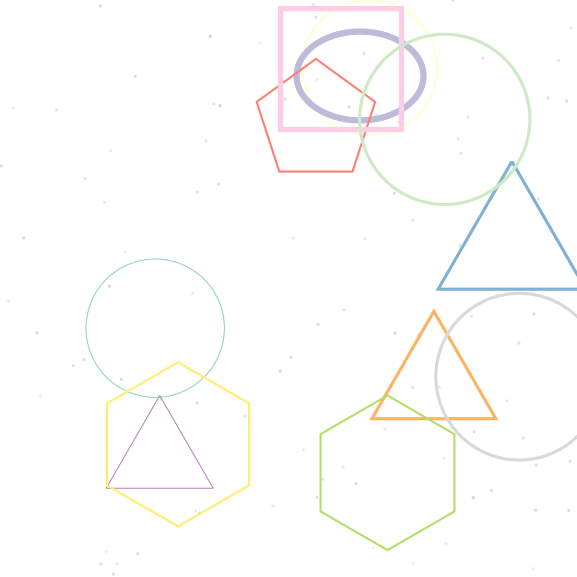[{"shape": "circle", "thickness": 0.5, "radius": 0.6, "center": [0.269, 0.431]}, {"shape": "circle", "thickness": 0.5, "radius": 0.58, "center": [0.64, 0.882]}, {"shape": "oval", "thickness": 3, "radius": 0.55, "center": [0.623, 0.868]}, {"shape": "pentagon", "thickness": 1, "radius": 0.54, "center": [0.547, 0.789]}, {"shape": "triangle", "thickness": 1.5, "radius": 0.74, "center": [0.886, 0.572]}, {"shape": "triangle", "thickness": 1.5, "radius": 0.62, "center": [0.751, 0.336]}, {"shape": "hexagon", "thickness": 1, "radius": 0.67, "center": [0.671, 0.18]}, {"shape": "square", "thickness": 2.5, "radius": 0.52, "center": [0.589, 0.88]}, {"shape": "circle", "thickness": 1.5, "radius": 0.72, "center": [0.899, 0.347]}, {"shape": "triangle", "thickness": 0.5, "radius": 0.54, "center": [0.277, 0.207]}, {"shape": "circle", "thickness": 1.5, "radius": 0.74, "center": [0.77, 0.792]}, {"shape": "hexagon", "thickness": 1, "radius": 0.71, "center": [0.308, 0.23]}]